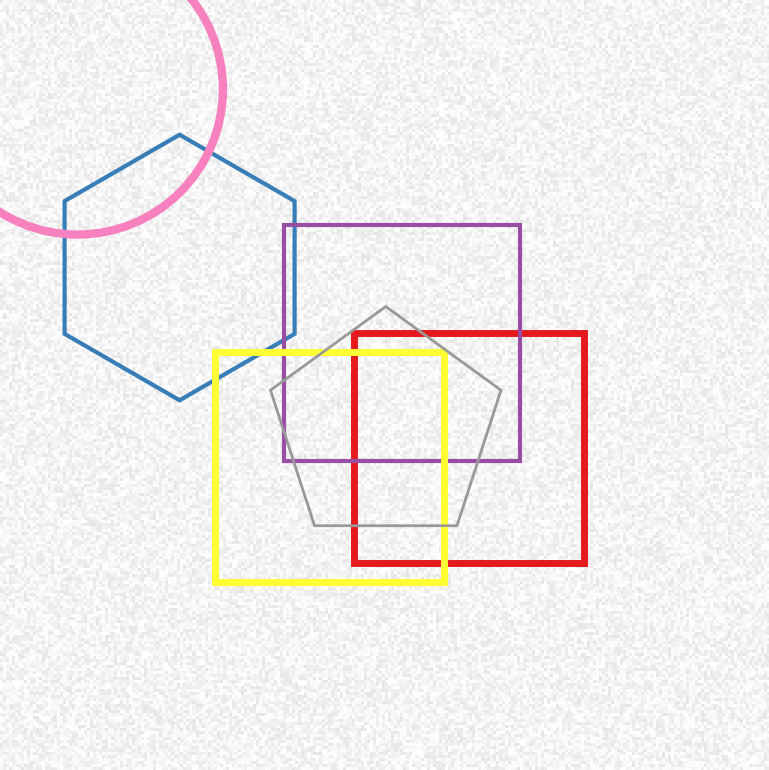[{"shape": "square", "thickness": 2.5, "radius": 0.75, "center": [0.609, 0.418]}, {"shape": "hexagon", "thickness": 1.5, "radius": 0.86, "center": [0.233, 0.653]}, {"shape": "square", "thickness": 1.5, "radius": 0.77, "center": [0.523, 0.555]}, {"shape": "square", "thickness": 2.5, "radius": 0.75, "center": [0.428, 0.393]}, {"shape": "circle", "thickness": 3, "radius": 0.94, "center": [0.101, 0.884]}, {"shape": "pentagon", "thickness": 1, "radius": 0.79, "center": [0.501, 0.445]}]